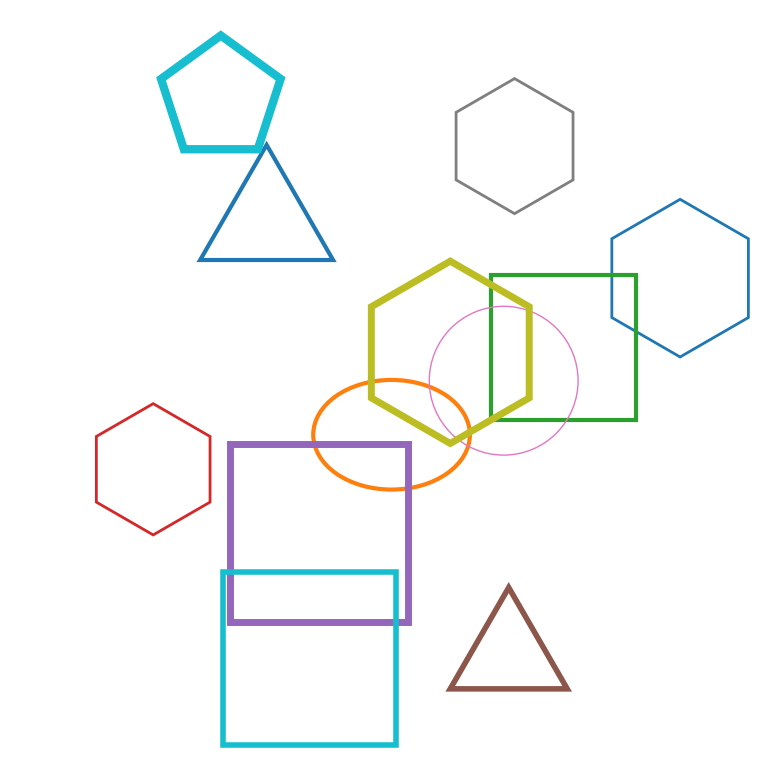[{"shape": "hexagon", "thickness": 1, "radius": 0.51, "center": [0.883, 0.639]}, {"shape": "triangle", "thickness": 1.5, "radius": 0.5, "center": [0.346, 0.712]}, {"shape": "oval", "thickness": 1.5, "radius": 0.51, "center": [0.509, 0.435]}, {"shape": "square", "thickness": 1.5, "radius": 0.47, "center": [0.731, 0.548]}, {"shape": "hexagon", "thickness": 1, "radius": 0.43, "center": [0.199, 0.391]}, {"shape": "square", "thickness": 2.5, "radius": 0.58, "center": [0.415, 0.308]}, {"shape": "triangle", "thickness": 2, "radius": 0.44, "center": [0.661, 0.149]}, {"shape": "circle", "thickness": 0.5, "radius": 0.48, "center": [0.654, 0.506]}, {"shape": "hexagon", "thickness": 1, "radius": 0.44, "center": [0.668, 0.81]}, {"shape": "hexagon", "thickness": 2.5, "radius": 0.59, "center": [0.585, 0.542]}, {"shape": "pentagon", "thickness": 3, "radius": 0.41, "center": [0.287, 0.872]}, {"shape": "square", "thickness": 2, "radius": 0.56, "center": [0.402, 0.145]}]